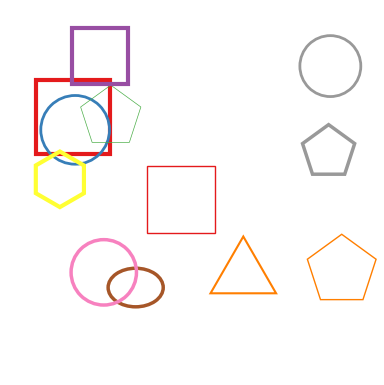[{"shape": "square", "thickness": 1, "radius": 0.44, "center": [0.469, 0.481]}, {"shape": "square", "thickness": 3, "radius": 0.48, "center": [0.19, 0.696]}, {"shape": "circle", "thickness": 2, "radius": 0.45, "center": [0.195, 0.663]}, {"shape": "pentagon", "thickness": 0.5, "radius": 0.41, "center": [0.288, 0.697]}, {"shape": "square", "thickness": 3, "radius": 0.37, "center": [0.26, 0.855]}, {"shape": "triangle", "thickness": 1.5, "radius": 0.49, "center": [0.632, 0.287]}, {"shape": "pentagon", "thickness": 1, "radius": 0.47, "center": [0.888, 0.298]}, {"shape": "hexagon", "thickness": 3, "radius": 0.36, "center": [0.156, 0.534]}, {"shape": "oval", "thickness": 2.5, "radius": 0.36, "center": [0.352, 0.253]}, {"shape": "circle", "thickness": 2.5, "radius": 0.42, "center": [0.27, 0.293]}, {"shape": "pentagon", "thickness": 2.5, "radius": 0.36, "center": [0.854, 0.605]}, {"shape": "circle", "thickness": 2, "radius": 0.4, "center": [0.858, 0.828]}]